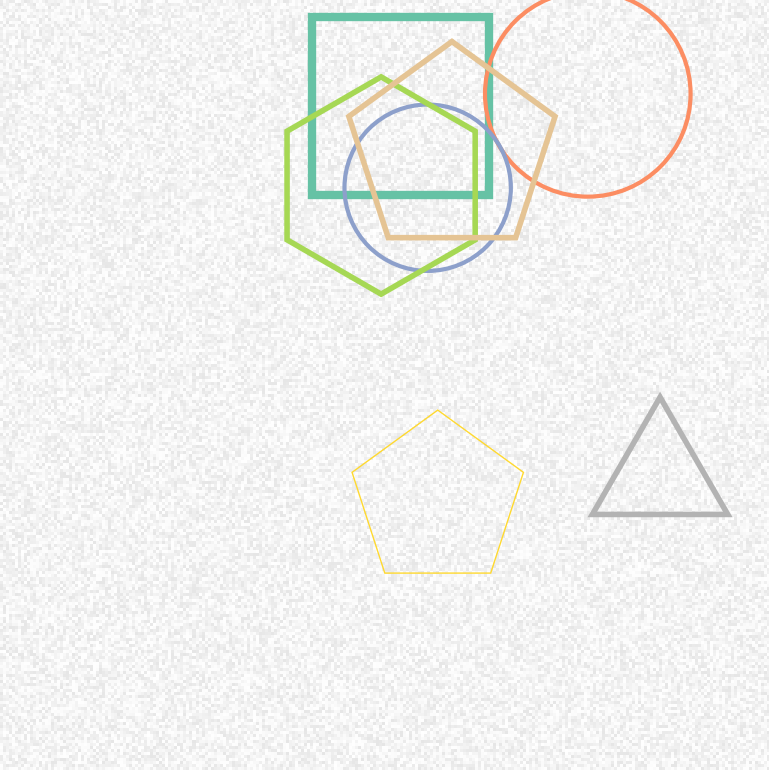[{"shape": "square", "thickness": 3, "radius": 0.58, "center": [0.52, 0.862]}, {"shape": "circle", "thickness": 1.5, "radius": 0.67, "center": [0.763, 0.878]}, {"shape": "circle", "thickness": 1.5, "radius": 0.54, "center": [0.555, 0.756]}, {"shape": "hexagon", "thickness": 2, "radius": 0.71, "center": [0.495, 0.759]}, {"shape": "pentagon", "thickness": 0.5, "radius": 0.59, "center": [0.569, 0.35]}, {"shape": "pentagon", "thickness": 2, "radius": 0.7, "center": [0.587, 0.805]}, {"shape": "triangle", "thickness": 2, "radius": 0.51, "center": [0.857, 0.383]}]